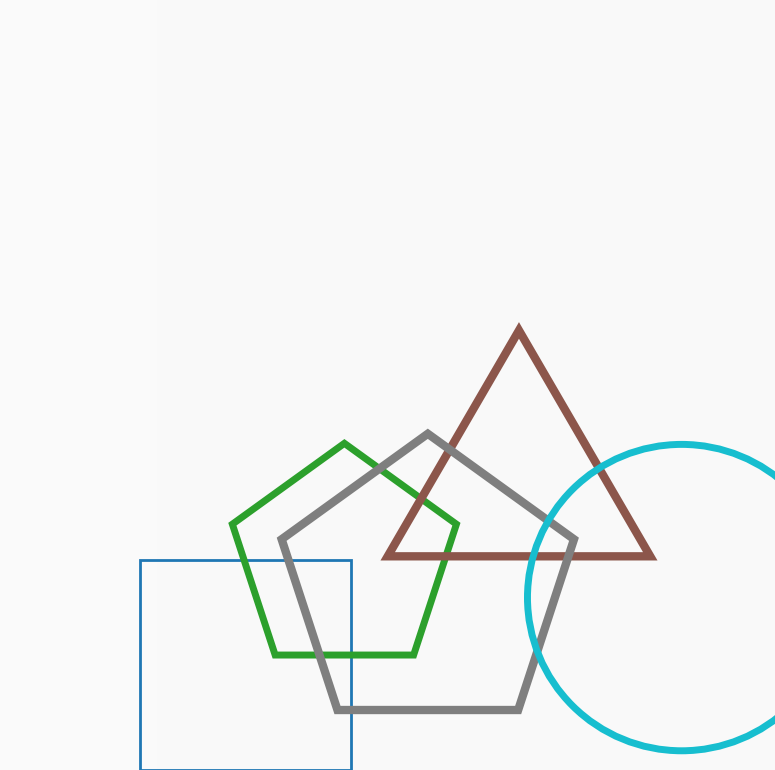[{"shape": "square", "thickness": 1, "radius": 0.68, "center": [0.317, 0.137]}, {"shape": "pentagon", "thickness": 2.5, "radius": 0.76, "center": [0.444, 0.272]}, {"shape": "triangle", "thickness": 3, "radius": 0.98, "center": [0.67, 0.375]}, {"shape": "pentagon", "thickness": 3, "radius": 0.99, "center": [0.552, 0.238]}, {"shape": "circle", "thickness": 2.5, "radius": 0.99, "center": [0.88, 0.224]}]